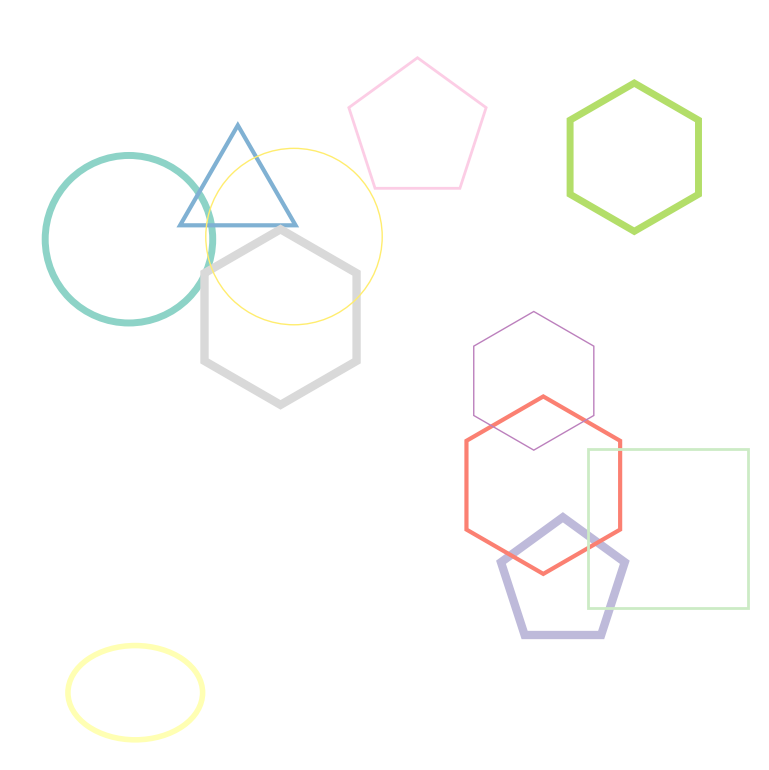[{"shape": "circle", "thickness": 2.5, "radius": 0.54, "center": [0.167, 0.689]}, {"shape": "oval", "thickness": 2, "radius": 0.44, "center": [0.176, 0.1]}, {"shape": "pentagon", "thickness": 3, "radius": 0.42, "center": [0.731, 0.244]}, {"shape": "hexagon", "thickness": 1.5, "radius": 0.58, "center": [0.706, 0.37]}, {"shape": "triangle", "thickness": 1.5, "radius": 0.43, "center": [0.309, 0.751]}, {"shape": "hexagon", "thickness": 2.5, "radius": 0.48, "center": [0.824, 0.796]}, {"shape": "pentagon", "thickness": 1, "radius": 0.47, "center": [0.542, 0.831]}, {"shape": "hexagon", "thickness": 3, "radius": 0.57, "center": [0.364, 0.588]}, {"shape": "hexagon", "thickness": 0.5, "radius": 0.45, "center": [0.693, 0.505]}, {"shape": "square", "thickness": 1, "radius": 0.52, "center": [0.868, 0.313]}, {"shape": "circle", "thickness": 0.5, "radius": 0.57, "center": [0.382, 0.693]}]